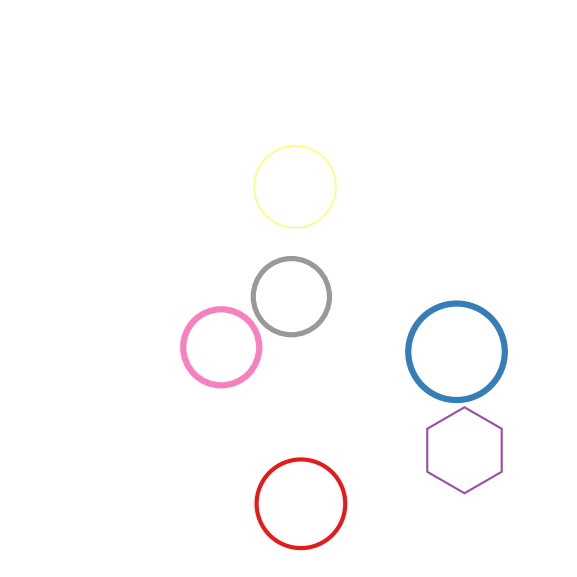[{"shape": "circle", "thickness": 2, "radius": 0.38, "center": [0.521, 0.127]}, {"shape": "circle", "thickness": 3, "radius": 0.42, "center": [0.791, 0.39]}, {"shape": "hexagon", "thickness": 1, "radius": 0.37, "center": [0.804, 0.219]}, {"shape": "circle", "thickness": 0.5, "radius": 0.35, "center": [0.511, 0.676]}, {"shape": "circle", "thickness": 3, "radius": 0.33, "center": [0.383, 0.398]}, {"shape": "circle", "thickness": 2.5, "radius": 0.33, "center": [0.505, 0.485]}]